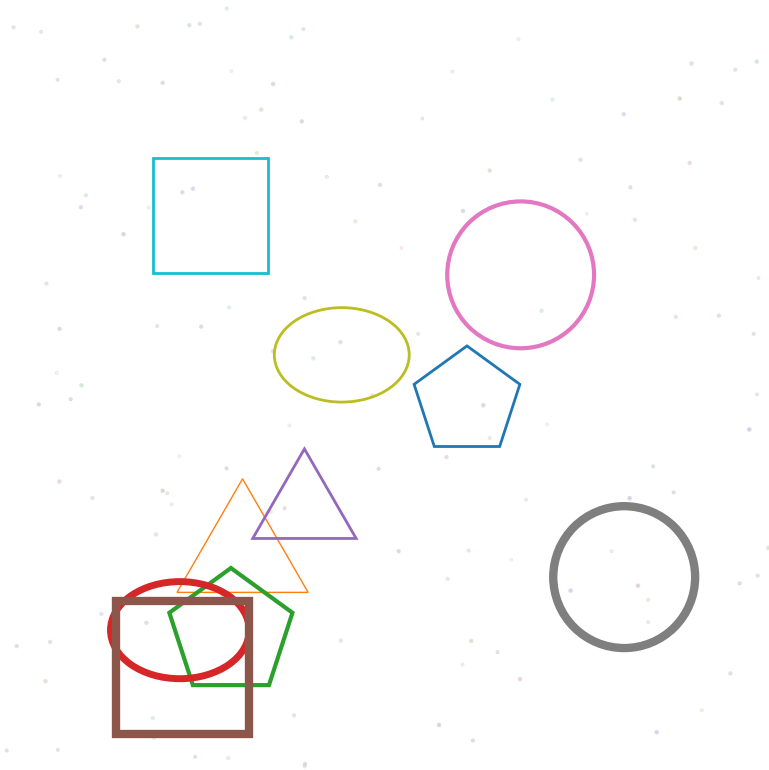[{"shape": "pentagon", "thickness": 1, "radius": 0.36, "center": [0.606, 0.479]}, {"shape": "triangle", "thickness": 0.5, "radius": 0.49, "center": [0.315, 0.28]}, {"shape": "pentagon", "thickness": 1.5, "radius": 0.42, "center": [0.3, 0.178]}, {"shape": "oval", "thickness": 2.5, "radius": 0.45, "center": [0.234, 0.182]}, {"shape": "triangle", "thickness": 1, "radius": 0.39, "center": [0.395, 0.339]}, {"shape": "square", "thickness": 3, "radius": 0.43, "center": [0.237, 0.133]}, {"shape": "circle", "thickness": 1.5, "radius": 0.48, "center": [0.676, 0.643]}, {"shape": "circle", "thickness": 3, "radius": 0.46, "center": [0.811, 0.25]}, {"shape": "oval", "thickness": 1, "radius": 0.44, "center": [0.444, 0.539]}, {"shape": "square", "thickness": 1, "radius": 0.37, "center": [0.274, 0.72]}]